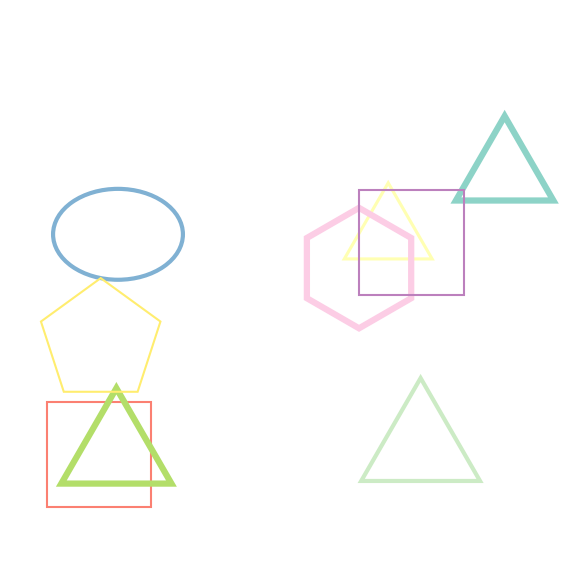[{"shape": "triangle", "thickness": 3, "radius": 0.49, "center": [0.874, 0.701]}, {"shape": "triangle", "thickness": 1.5, "radius": 0.44, "center": [0.672, 0.595]}, {"shape": "square", "thickness": 1, "radius": 0.45, "center": [0.172, 0.212]}, {"shape": "oval", "thickness": 2, "radius": 0.56, "center": [0.204, 0.593]}, {"shape": "triangle", "thickness": 3, "radius": 0.55, "center": [0.202, 0.217]}, {"shape": "hexagon", "thickness": 3, "radius": 0.52, "center": [0.622, 0.535]}, {"shape": "square", "thickness": 1, "radius": 0.45, "center": [0.713, 0.579]}, {"shape": "triangle", "thickness": 2, "radius": 0.59, "center": [0.728, 0.226]}, {"shape": "pentagon", "thickness": 1, "radius": 0.54, "center": [0.174, 0.409]}]